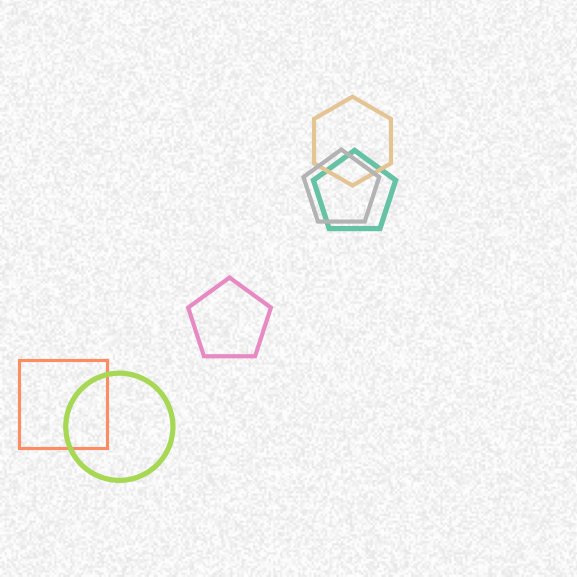[{"shape": "pentagon", "thickness": 2.5, "radius": 0.37, "center": [0.614, 0.664]}, {"shape": "square", "thickness": 1.5, "radius": 0.38, "center": [0.109, 0.299]}, {"shape": "pentagon", "thickness": 2, "radius": 0.38, "center": [0.397, 0.443]}, {"shape": "circle", "thickness": 2.5, "radius": 0.46, "center": [0.207, 0.26]}, {"shape": "hexagon", "thickness": 2, "radius": 0.38, "center": [0.61, 0.755]}, {"shape": "pentagon", "thickness": 2, "radius": 0.34, "center": [0.591, 0.671]}]